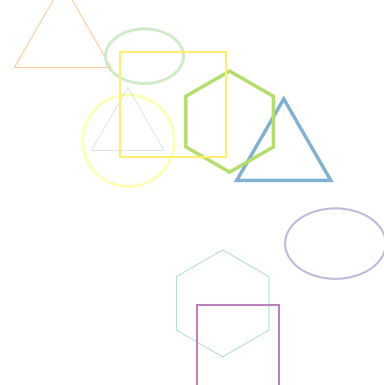[{"shape": "hexagon", "thickness": 0.5, "radius": 0.69, "center": [0.578, 0.212]}, {"shape": "circle", "thickness": 2, "radius": 0.59, "center": [0.334, 0.634]}, {"shape": "oval", "thickness": 1.5, "radius": 0.65, "center": [0.871, 0.367]}, {"shape": "triangle", "thickness": 2.5, "radius": 0.71, "center": [0.737, 0.602]}, {"shape": "triangle", "thickness": 0.5, "radius": 0.73, "center": [0.163, 0.897]}, {"shape": "hexagon", "thickness": 2.5, "radius": 0.66, "center": [0.596, 0.684]}, {"shape": "triangle", "thickness": 0.5, "radius": 0.54, "center": [0.332, 0.664]}, {"shape": "square", "thickness": 1.5, "radius": 0.54, "center": [0.618, 0.102]}, {"shape": "oval", "thickness": 2, "radius": 0.51, "center": [0.375, 0.854]}, {"shape": "square", "thickness": 1.5, "radius": 0.68, "center": [0.45, 0.729]}]